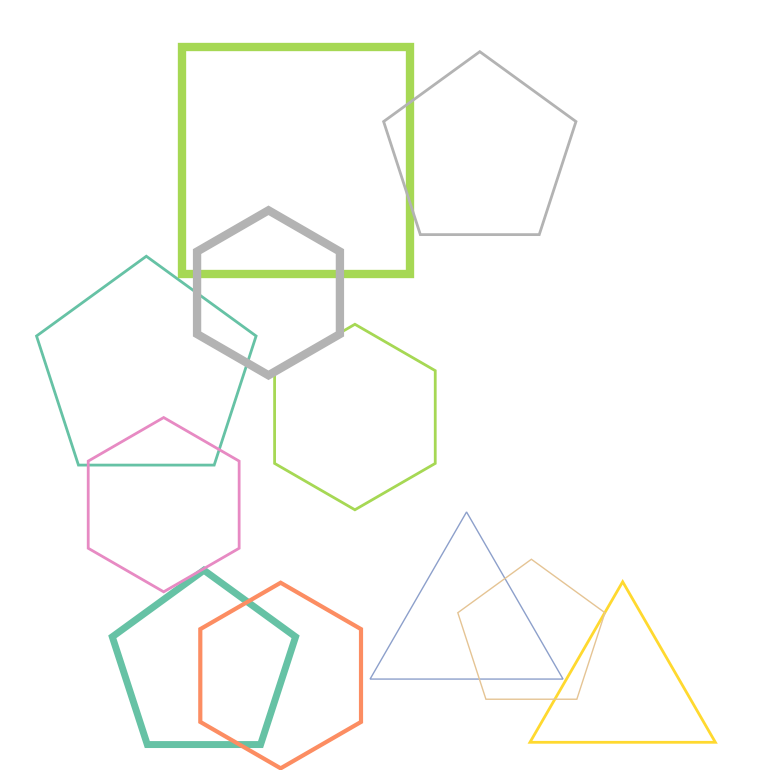[{"shape": "pentagon", "thickness": 2.5, "radius": 0.63, "center": [0.265, 0.134]}, {"shape": "pentagon", "thickness": 1, "radius": 0.75, "center": [0.19, 0.517]}, {"shape": "hexagon", "thickness": 1.5, "radius": 0.6, "center": [0.364, 0.123]}, {"shape": "triangle", "thickness": 0.5, "radius": 0.72, "center": [0.606, 0.19]}, {"shape": "hexagon", "thickness": 1, "radius": 0.57, "center": [0.213, 0.345]}, {"shape": "square", "thickness": 3, "radius": 0.74, "center": [0.384, 0.792]}, {"shape": "hexagon", "thickness": 1, "radius": 0.6, "center": [0.461, 0.458]}, {"shape": "triangle", "thickness": 1, "radius": 0.69, "center": [0.809, 0.105]}, {"shape": "pentagon", "thickness": 0.5, "radius": 0.5, "center": [0.69, 0.173]}, {"shape": "pentagon", "thickness": 1, "radius": 0.66, "center": [0.623, 0.802]}, {"shape": "hexagon", "thickness": 3, "radius": 0.54, "center": [0.349, 0.62]}]